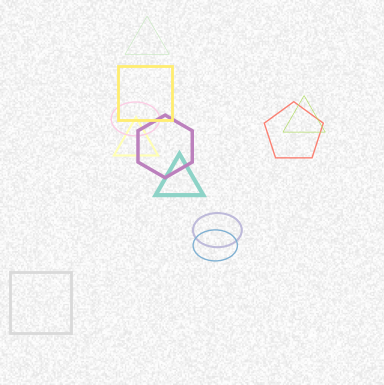[{"shape": "triangle", "thickness": 3, "radius": 0.36, "center": [0.466, 0.529]}, {"shape": "triangle", "thickness": 1.5, "radius": 0.33, "center": [0.353, 0.629]}, {"shape": "oval", "thickness": 1.5, "radius": 0.32, "center": [0.565, 0.402]}, {"shape": "pentagon", "thickness": 1, "radius": 0.4, "center": [0.763, 0.655]}, {"shape": "oval", "thickness": 1, "radius": 0.29, "center": [0.559, 0.363]}, {"shape": "triangle", "thickness": 0.5, "radius": 0.32, "center": [0.79, 0.688]}, {"shape": "oval", "thickness": 1, "radius": 0.31, "center": [0.352, 0.691]}, {"shape": "square", "thickness": 2, "radius": 0.4, "center": [0.106, 0.215]}, {"shape": "hexagon", "thickness": 2.5, "radius": 0.41, "center": [0.429, 0.62]}, {"shape": "triangle", "thickness": 0.5, "radius": 0.33, "center": [0.382, 0.892]}, {"shape": "square", "thickness": 2, "radius": 0.35, "center": [0.376, 0.759]}]